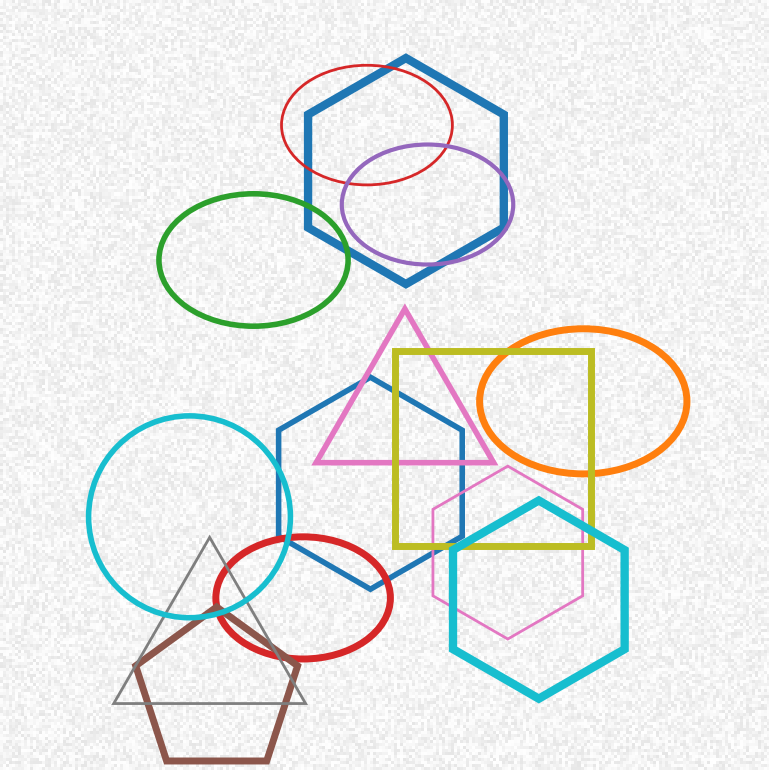[{"shape": "hexagon", "thickness": 3, "radius": 0.73, "center": [0.527, 0.778]}, {"shape": "hexagon", "thickness": 2, "radius": 0.69, "center": [0.481, 0.372]}, {"shape": "oval", "thickness": 2.5, "radius": 0.67, "center": [0.757, 0.479]}, {"shape": "oval", "thickness": 2, "radius": 0.61, "center": [0.329, 0.662]}, {"shape": "oval", "thickness": 2.5, "radius": 0.57, "center": [0.394, 0.224]}, {"shape": "oval", "thickness": 1, "radius": 0.55, "center": [0.477, 0.838]}, {"shape": "oval", "thickness": 1.5, "radius": 0.56, "center": [0.555, 0.734]}, {"shape": "pentagon", "thickness": 2.5, "radius": 0.55, "center": [0.281, 0.101]}, {"shape": "triangle", "thickness": 2, "radius": 0.67, "center": [0.526, 0.466]}, {"shape": "hexagon", "thickness": 1, "radius": 0.56, "center": [0.659, 0.282]}, {"shape": "triangle", "thickness": 1, "radius": 0.72, "center": [0.272, 0.158]}, {"shape": "square", "thickness": 2.5, "radius": 0.63, "center": [0.64, 0.418]}, {"shape": "circle", "thickness": 2, "radius": 0.66, "center": [0.246, 0.329]}, {"shape": "hexagon", "thickness": 3, "radius": 0.64, "center": [0.7, 0.221]}]